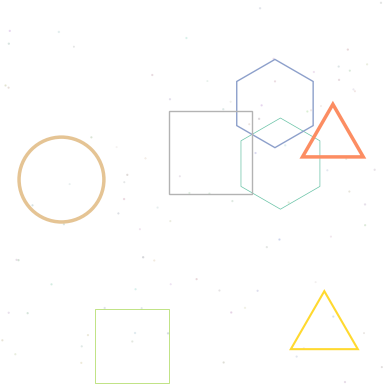[{"shape": "hexagon", "thickness": 0.5, "radius": 0.59, "center": [0.728, 0.575]}, {"shape": "triangle", "thickness": 2.5, "radius": 0.46, "center": [0.865, 0.638]}, {"shape": "hexagon", "thickness": 1, "radius": 0.57, "center": [0.714, 0.731]}, {"shape": "square", "thickness": 0.5, "radius": 0.48, "center": [0.344, 0.101]}, {"shape": "triangle", "thickness": 1.5, "radius": 0.5, "center": [0.842, 0.143]}, {"shape": "circle", "thickness": 2.5, "radius": 0.55, "center": [0.16, 0.534]}, {"shape": "square", "thickness": 1, "radius": 0.54, "center": [0.547, 0.604]}]